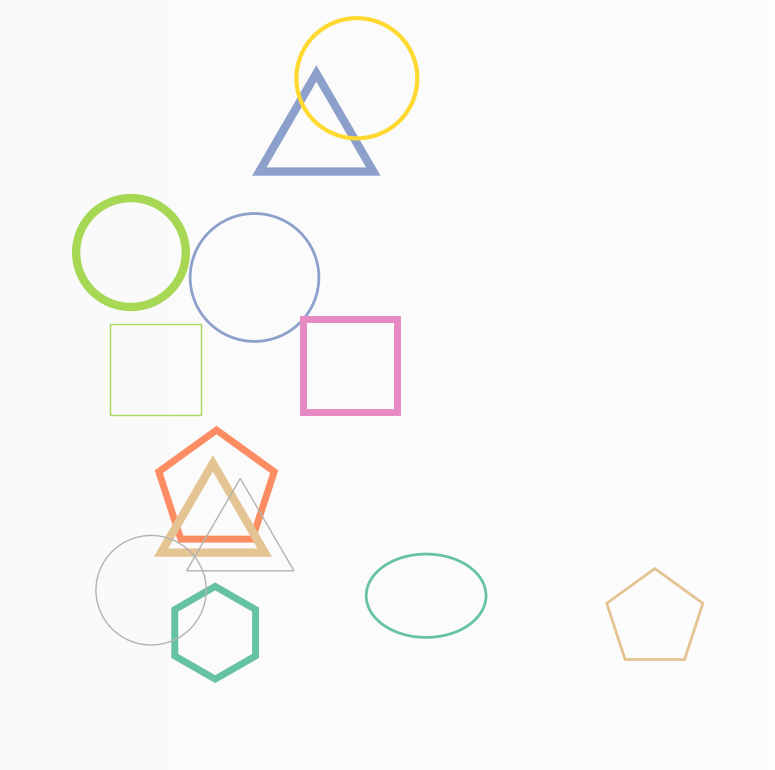[{"shape": "oval", "thickness": 1, "radius": 0.39, "center": [0.55, 0.226]}, {"shape": "hexagon", "thickness": 2.5, "radius": 0.3, "center": [0.278, 0.178]}, {"shape": "pentagon", "thickness": 2.5, "radius": 0.39, "center": [0.279, 0.363]}, {"shape": "circle", "thickness": 1, "radius": 0.42, "center": [0.328, 0.64]}, {"shape": "triangle", "thickness": 3, "radius": 0.42, "center": [0.408, 0.82]}, {"shape": "square", "thickness": 2.5, "radius": 0.3, "center": [0.452, 0.525]}, {"shape": "circle", "thickness": 3, "radius": 0.35, "center": [0.169, 0.672]}, {"shape": "square", "thickness": 0.5, "radius": 0.3, "center": [0.201, 0.52]}, {"shape": "circle", "thickness": 1.5, "radius": 0.39, "center": [0.46, 0.898]}, {"shape": "triangle", "thickness": 3, "radius": 0.39, "center": [0.275, 0.321]}, {"shape": "pentagon", "thickness": 1, "radius": 0.33, "center": [0.845, 0.196]}, {"shape": "circle", "thickness": 0.5, "radius": 0.36, "center": [0.195, 0.233]}, {"shape": "triangle", "thickness": 0.5, "radius": 0.4, "center": [0.31, 0.299]}]